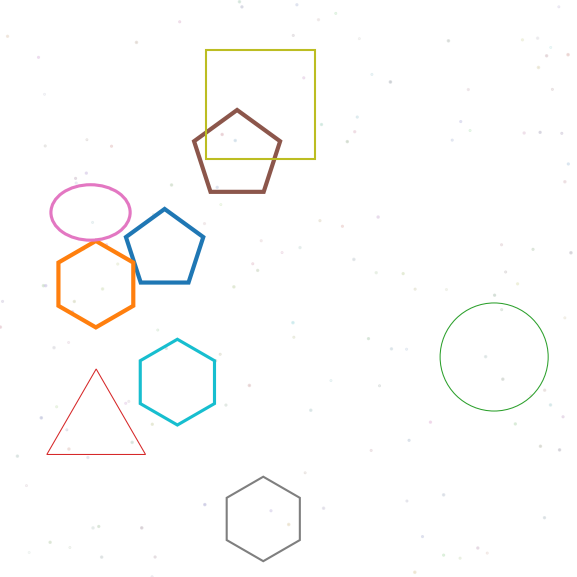[{"shape": "pentagon", "thickness": 2, "radius": 0.35, "center": [0.285, 0.567]}, {"shape": "hexagon", "thickness": 2, "radius": 0.37, "center": [0.166, 0.507]}, {"shape": "circle", "thickness": 0.5, "radius": 0.47, "center": [0.856, 0.381]}, {"shape": "triangle", "thickness": 0.5, "radius": 0.49, "center": [0.167, 0.262]}, {"shape": "pentagon", "thickness": 2, "radius": 0.39, "center": [0.411, 0.73]}, {"shape": "oval", "thickness": 1.5, "radius": 0.34, "center": [0.157, 0.631]}, {"shape": "hexagon", "thickness": 1, "radius": 0.37, "center": [0.456, 0.101]}, {"shape": "square", "thickness": 1, "radius": 0.47, "center": [0.451, 0.819]}, {"shape": "hexagon", "thickness": 1.5, "radius": 0.37, "center": [0.307, 0.337]}]